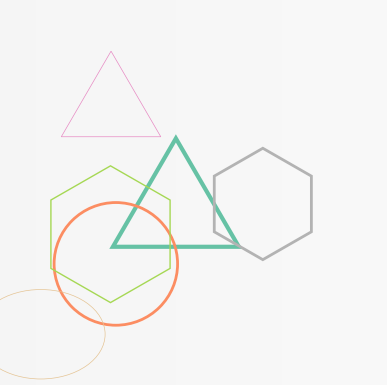[{"shape": "triangle", "thickness": 3, "radius": 0.94, "center": [0.454, 0.453]}, {"shape": "circle", "thickness": 2, "radius": 0.8, "center": [0.299, 0.315]}, {"shape": "triangle", "thickness": 0.5, "radius": 0.74, "center": [0.287, 0.719]}, {"shape": "hexagon", "thickness": 1, "radius": 0.89, "center": [0.285, 0.392]}, {"shape": "oval", "thickness": 0.5, "radius": 0.83, "center": [0.105, 0.132]}, {"shape": "hexagon", "thickness": 2, "radius": 0.72, "center": [0.678, 0.47]}]